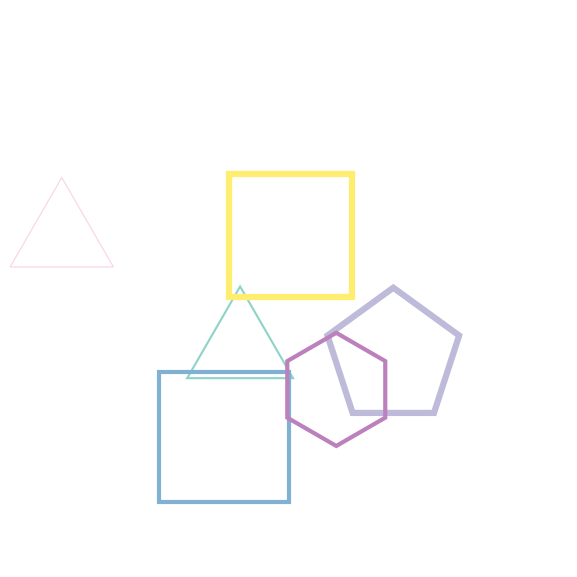[{"shape": "triangle", "thickness": 1, "radius": 0.53, "center": [0.416, 0.397]}, {"shape": "pentagon", "thickness": 3, "radius": 0.6, "center": [0.681, 0.381]}, {"shape": "square", "thickness": 2, "radius": 0.56, "center": [0.388, 0.242]}, {"shape": "triangle", "thickness": 0.5, "radius": 0.52, "center": [0.107, 0.588]}, {"shape": "hexagon", "thickness": 2, "radius": 0.49, "center": [0.582, 0.325]}, {"shape": "square", "thickness": 3, "radius": 0.53, "center": [0.503, 0.591]}]